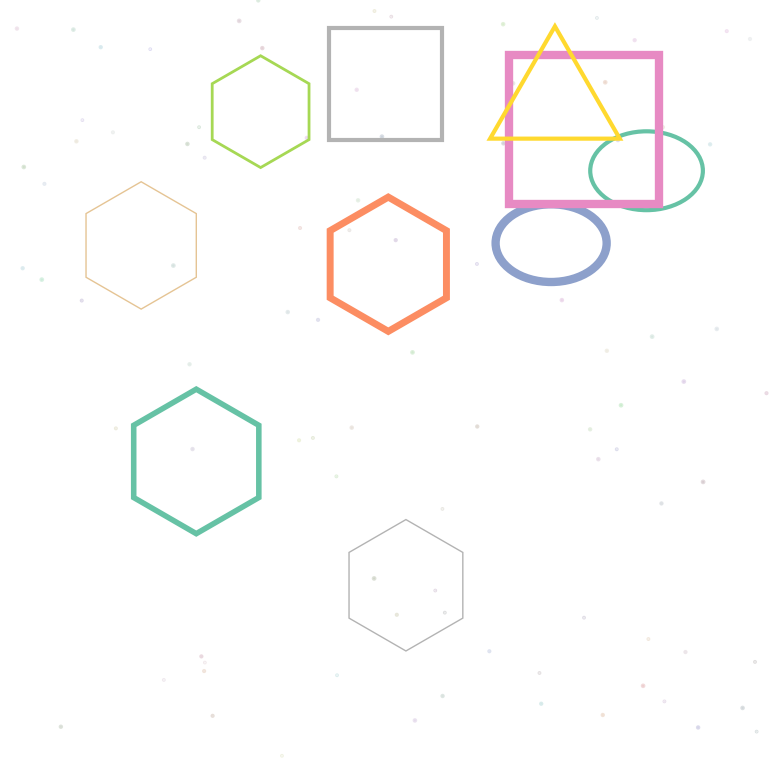[{"shape": "oval", "thickness": 1.5, "radius": 0.37, "center": [0.84, 0.778]}, {"shape": "hexagon", "thickness": 2, "radius": 0.47, "center": [0.255, 0.401]}, {"shape": "hexagon", "thickness": 2.5, "radius": 0.44, "center": [0.504, 0.657]}, {"shape": "oval", "thickness": 3, "radius": 0.36, "center": [0.716, 0.684]}, {"shape": "square", "thickness": 3, "radius": 0.49, "center": [0.759, 0.832]}, {"shape": "hexagon", "thickness": 1, "radius": 0.36, "center": [0.338, 0.855]}, {"shape": "triangle", "thickness": 1.5, "radius": 0.49, "center": [0.721, 0.869]}, {"shape": "hexagon", "thickness": 0.5, "radius": 0.41, "center": [0.183, 0.681]}, {"shape": "hexagon", "thickness": 0.5, "radius": 0.43, "center": [0.527, 0.24]}, {"shape": "square", "thickness": 1.5, "radius": 0.37, "center": [0.501, 0.891]}]